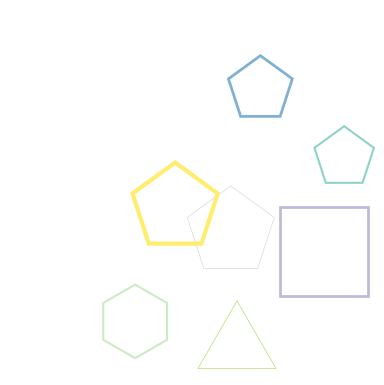[{"shape": "pentagon", "thickness": 1.5, "radius": 0.41, "center": [0.894, 0.591]}, {"shape": "square", "thickness": 2, "radius": 0.57, "center": [0.842, 0.346]}, {"shape": "pentagon", "thickness": 2, "radius": 0.44, "center": [0.676, 0.768]}, {"shape": "triangle", "thickness": 0.5, "radius": 0.59, "center": [0.616, 0.101]}, {"shape": "pentagon", "thickness": 0.5, "radius": 0.59, "center": [0.599, 0.399]}, {"shape": "hexagon", "thickness": 1.5, "radius": 0.48, "center": [0.351, 0.165]}, {"shape": "pentagon", "thickness": 3, "radius": 0.58, "center": [0.455, 0.461]}]